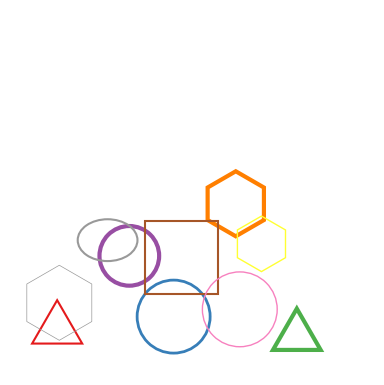[{"shape": "triangle", "thickness": 1.5, "radius": 0.38, "center": [0.148, 0.145]}, {"shape": "circle", "thickness": 2, "radius": 0.47, "center": [0.451, 0.178]}, {"shape": "triangle", "thickness": 3, "radius": 0.36, "center": [0.771, 0.127]}, {"shape": "circle", "thickness": 3, "radius": 0.39, "center": [0.336, 0.335]}, {"shape": "hexagon", "thickness": 3, "radius": 0.42, "center": [0.612, 0.471]}, {"shape": "hexagon", "thickness": 1, "radius": 0.36, "center": [0.679, 0.367]}, {"shape": "square", "thickness": 1.5, "radius": 0.47, "center": [0.472, 0.332]}, {"shape": "circle", "thickness": 1, "radius": 0.49, "center": [0.623, 0.197]}, {"shape": "oval", "thickness": 1.5, "radius": 0.39, "center": [0.279, 0.376]}, {"shape": "hexagon", "thickness": 0.5, "radius": 0.49, "center": [0.154, 0.214]}]